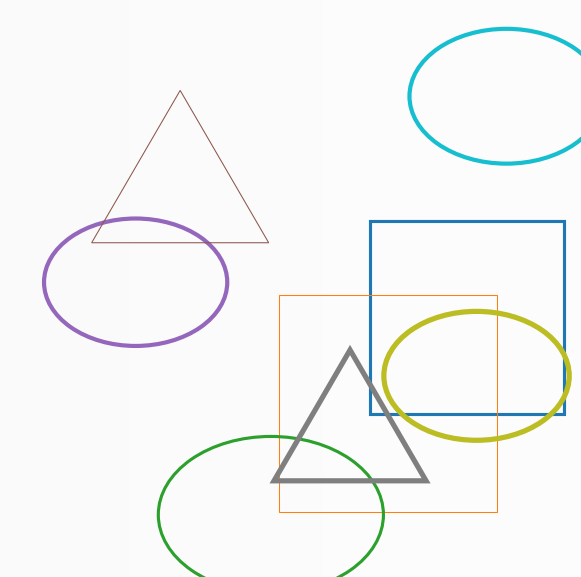[{"shape": "square", "thickness": 1.5, "radius": 0.83, "center": [0.803, 0.449]}, {"shape": "square", "thickness": 0.5, "radius": 0.94, "center": [0.668, 0.3]}, {"shape": "oval", "thickness": 1.5, "radius": 0.97, "center": [0.466, 0.108]}, {"shape": "oval", "thickness": 2, "radius": 0.79, "center": [0.233, 0.51]}, {"shape": "triangle", "thickness": 0.5, "radius": 0.88, "center": [0.31, 0.667]}, {"shape": "triangle", "thickness": 2.5, "radius": 0.76, "center": [0.602, 0.242]}, {"shape": "oval", "thickness": 2.5, "radius": 0.8, "center": [0.82, 0.348]}, {"shape": "oval", "thickness": 2, "radius": 0.83, "center": [0.871, 0.833]}]